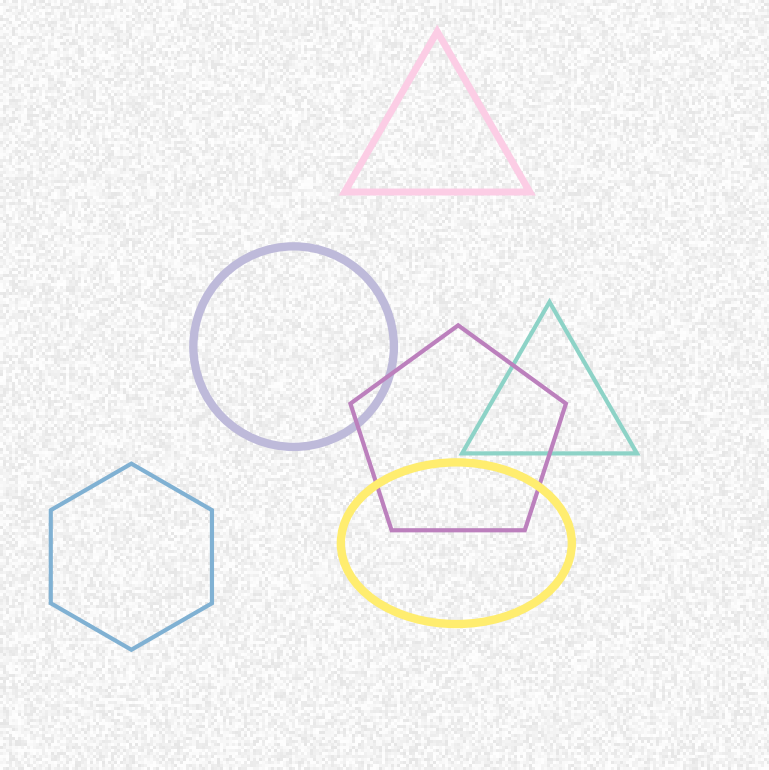[{"shape": "triangle", "thickness": 1.5, "radius": 0.66, "center": [0.714, 0.477]}, {"shape": "circle", "thickness": 3, "radius": 0.65, "center": [0.381, 0.55]}, {"shape": "hexagon", "thickness": 1.5, "radius": 0.6, "center": [0.171, 0.277]}, {"shape": "triangle", "thickness": 2.5, "radius": 0.69, "center": [0.568, 0.82]}, {"shape": "pentagon", "thickness": 1.5, "radius": 0.74, "center": [0.595, 0.43]}, {"shape": "oval", "thickness": 3, "radius": 0.75, "center": [0.593, 0.295]}]